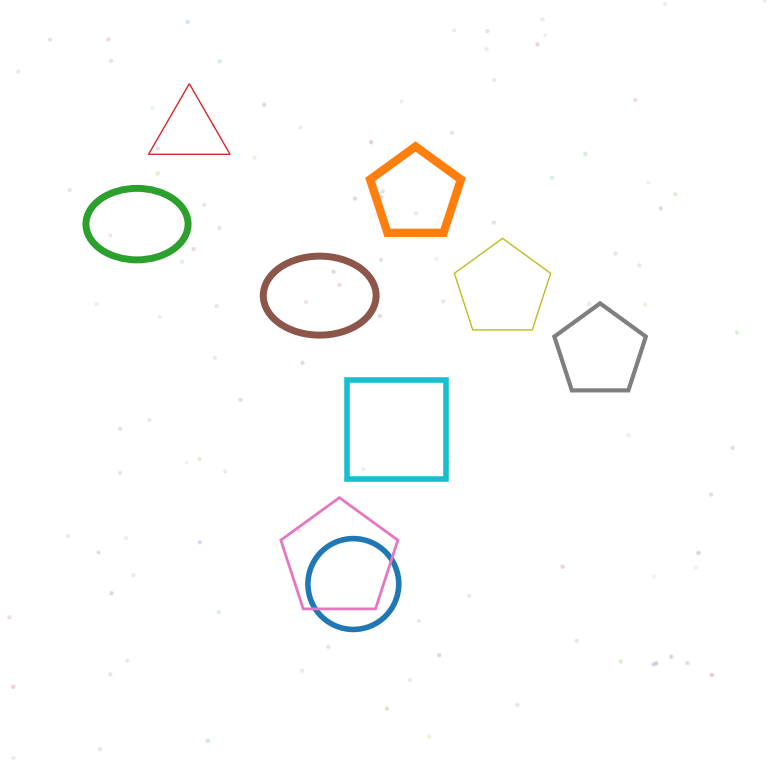[{"shape": "circle", "thickness": 2, "radius": 0.29, "center": [0.459, 0.242]}, {"shape": "pentagon", "thickness": 3, "radius": 0.31, "center": [0.54, 0.748]}, {"shape": "oval", "thickness": 2.5, "radius": 0.33, "center": [0.178, 0.709]}, {"shape": "triangle", "thickness": 0.5, "radius": 0.31, "center": [0.246, 0.83]}, {"shape": "oval", "thickness": 2.5, "radius": 0.37, "center": [0.415, 0.616]}, {"shape": "pentagon", "thickness": 1, "radius": 0.4, "center": [0.441, 0.274]}, {"shape": "pentagon", "thickness": 1.5, "radius": 0.31, "center": [0.779, 0.544]}, {"shape": "pentagon", "thickness": 0.5, "radius": 0.33, "center": [0.653, 0.625]}, {"shape": "square", "thickness": 2, "radius": 0.32, "center": [0.515, 0.443]}]